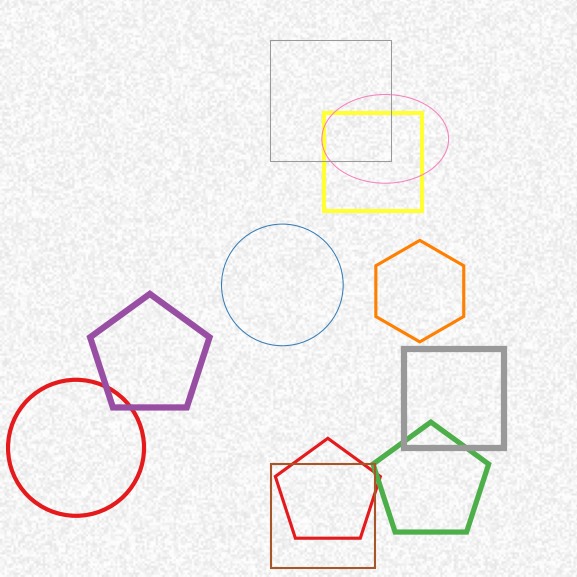[{"shape": "pentagon", "thickness": 1.5, "radius": 0.48, "center": [0.568, 0.145]}, {"shape": "circle", "thickness": 2, "radius": 0.59, "center": [0.132, 0.224]}, {"shape": "circle", "thickness": 0.5, "radius": 0.53, "center": [0.489, 0.506]}, {"shape": "pentagon", "thickness": 2.5, "radius": 0.53, "center": [0.746, 0.163]}, {"shape": "pentagon", "thickness": 3, "radius": 0.54, "center": [0.259, 0.382]}, {"shape": "hexagon", "thickness": 1.5, "radius": 0.44, "center": [0.727, 0.495]}, {"shape": "square", "thickness": 2, "radius": 0.42, "center": [0.646, 0.719]}, {"shape": "square", "thickness": 1, "radius": 0.45, "center": [0.559, 0.106]}, {"shape": "oval", "thickness": 0.5, "radius": 0.55, "center": [0.667, 0.759]}, {"shape": "square", "thickness": 0.5, "radius": 0.52, "center": [0.573, 0.825]}, {"shape": "square", "thickness": 3, "radius": 0.43, "center": [0.786, 0.309]}]